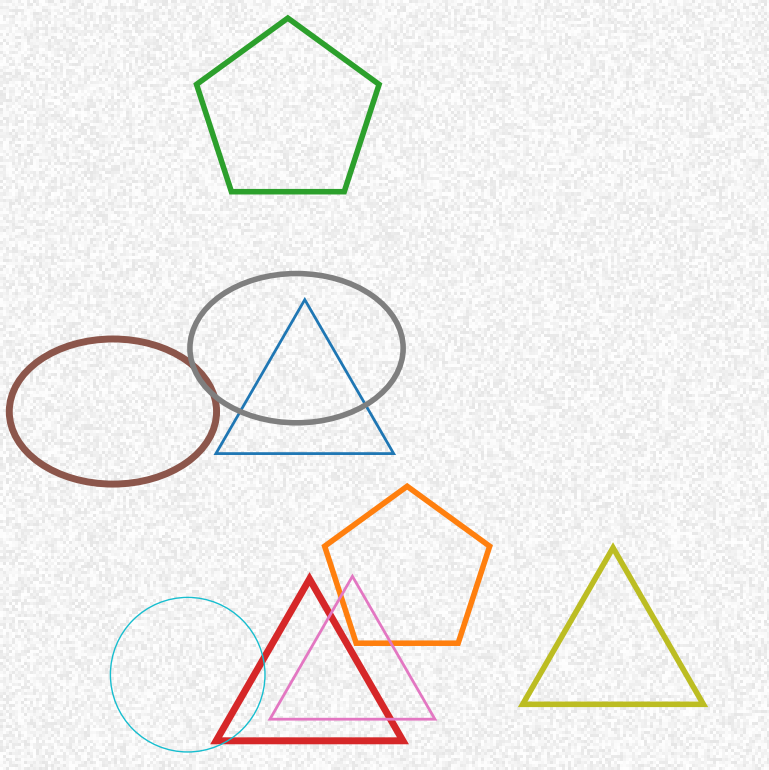[{"shape": "triangle", "thickness": 1, "radius": 0.67, "center": [0.396, 0.478]}, {"shape": "pentagon", "thickness": 2, "radius": 0.56, "center": [0.529, 0.256]}, {"shape": "pentagon", "thickness": 2, "radius": 0.62, "center": [0.374, 0.852]}, {"shape": "triangle", "thickness": 2.5, "radius": 0.7, "center": [0.402, 0.108]}, {"shape": "oval", "thickness": 2.5, "radius": 0.67, "center": [0.147, 0.466]}, {"shape": "triangle", "thickness": 1, "radius": 0.62, "center": [0.458, 0.128]}, {"shape": "oval", "thickness": 2, "radius": 0.69, "center": [0.385, 0.548]}, {"shape": "triangle", "thickness": 2, "radius": 0.68, "center": [0.796, 0.153]}, {"shape": "circle", "thickness": 0.5, "radius": 0.5, "center": [0.244, 0.124]}]